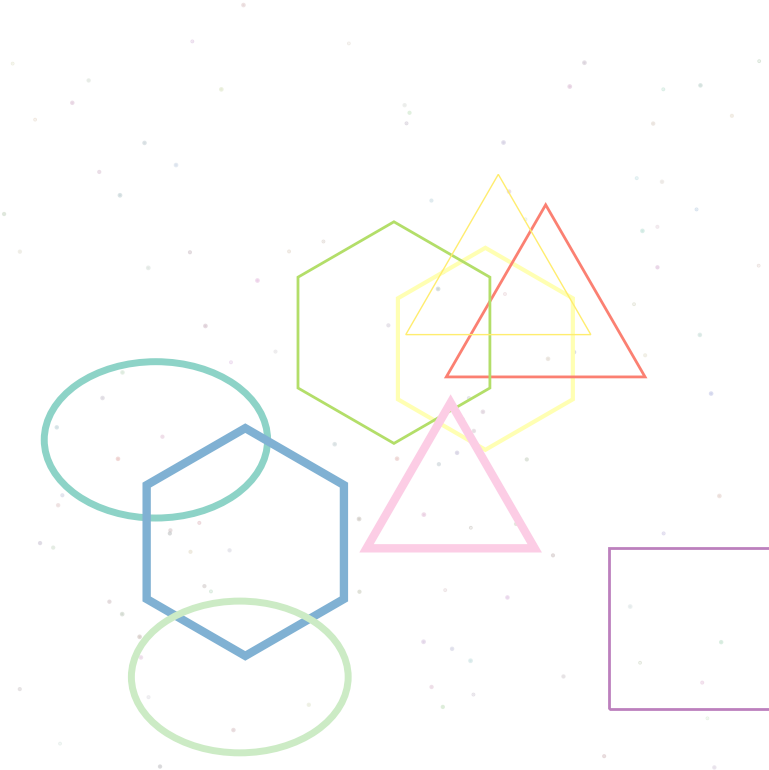[{"shape": "oval", "thickness": 2.5, "radius": 0.73, "center": [0.202, 0.429]}, {"shape": "hexagon", "thickness": 1.5, "radius": 0.66, "center": [0.63, 0.547]}, {"shape": "triangle", "thickness": 1, "radius": 0.75, "center": [0.709, 0.585]}, {"shape": "hexagon", "thickness": 3, "radius": 0.74, "center": [0.319, 0.296]}, {"shape": "hexagon", "thickness": 1, "radius": 0.72, "center": [0.512, 0.568]}, {"shape": "triangle", "thickness": 3, "radius": 0.63, "center": [0.585, 0.351]}, {"shape": "square", "thickness": 1, "radius": 0.52, "center": [0.896, 0.184]}, {"shape": "oval", "thickness": 2.5, "radius": 0.7, "center": [0.311, 0.121]}, {"shape": "triangle", "thickness": 0.5, "radius": 0.69, "center": [0.647, 0.635]}]